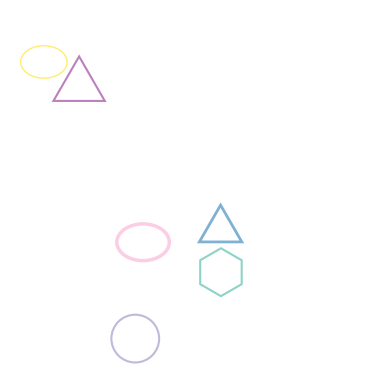[{"shape": "hexagon", "thickness": 1.5, "radius": 0.31, "center": [0.574, 0.293]}, {"shape": "circle", "thickness": 1.5, "radius": 0.31, "center": [0.351, 0.121]}, {"shape": "triangle", "thickness": 2, "radius": 0.32, "center": [0.573, 0.403]}, {"shape": "oval", "thickness": 2.5, "radius": 0.34, "center": [0.372, 0.371]}, {"shape": "triangle", "thickness": 1.5, "radius": 0.38, "center": [0.206, 0.776]}, {"shape": "oval", "thickness": 1, "radius": 0.3, "center": [0.114, 0.839]}]